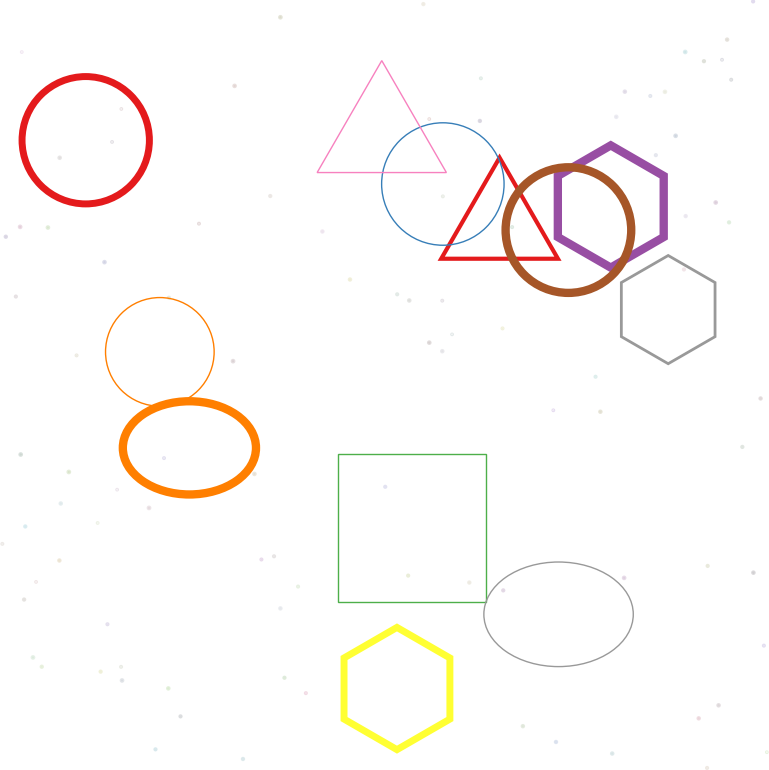[{"shape": "circle", "thickness": 2.5, "radius": 0.41, "center": [0.111, 0.818]}, {"shape": "triangle", "thickness": 1.5, "radius": 0.44, "center": [0.649, 0.708]}, {"shape": "circle", "thickness": 0.5, "radius": 0.4, "center": [0.575, 0.761]}, {"shape": "square", "thickness": 0.5, "radius": 0.48, "center": [0.535, 0.314]}, {"shape": "hexagon", "thickness": 3, "radius": 0.4, "center": [0.793, 0.732]}, {"shape": "circle", "thickness": 0.5, "radius": 0.35, "center": [0.208, 0.543]}, {"shape": "oval", "thickness": 3, "radius": 0.43, "center": [0.246, 0.418]}, {"shape": "hexagon", "thickness": 2.5, "radius": 0.4, "center": [0.516, 0.106]}, {"shape": "circle", "thickness": 3, "radius": 0.41, "center": [0.738, 0.701]}, {"shape": "triangle", "thickness": 0.5, "radius": 0.48, "center": [0.496, 0.824]}, {"shape": "hexagon", "thickness": 1, "radius": 0.35, "center": [0.868, 0.598]}, {"shape": "oval", "thickness": 0.5, "radius": 0.49, "center": [0.725, 0.202]}]